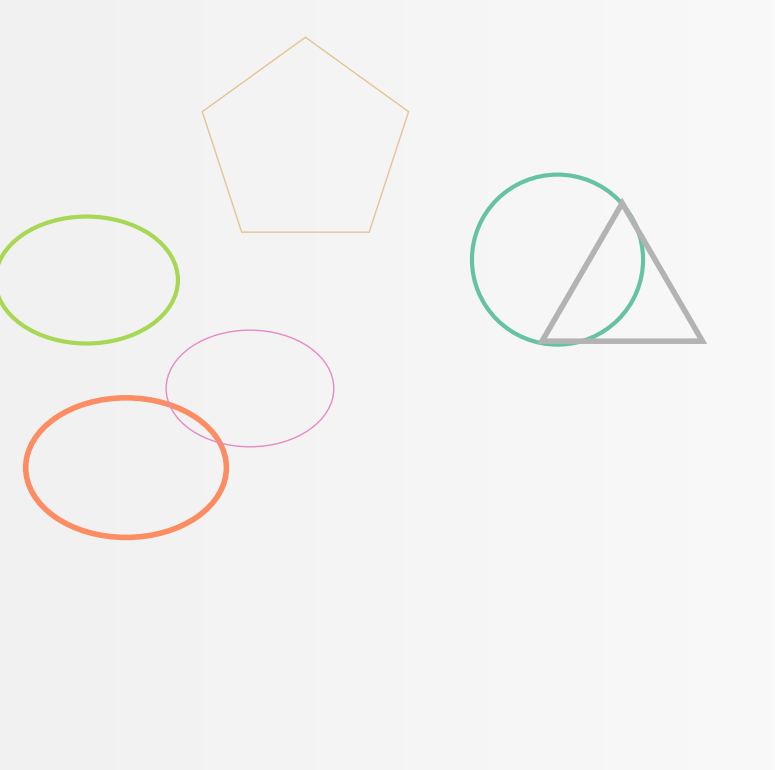[{"shape": "circle", "thickness": 1.5, "radius": 0.55, "center": [0.719, 0.663]}, {"shape": "oval", "thickness": 2, "radius": 0.65, "center": [0.163, 0.393]}, {"shape": "oval", "thickness": 0.5, "radius": 0.54, "center": [0.323, 0.495]}, {"shape": "oval", "thickness": 1.5, "radius": 0.59, "center": [0.112, 0.636]}, {"shape": "pentagon", "thickness": 0.5, "radius": 0.7, "center": [0.394, 0.812]}, {"shape": "triangle", "thickness": 2, "radius": 0.6, "center": [0.803, 0.617]}]